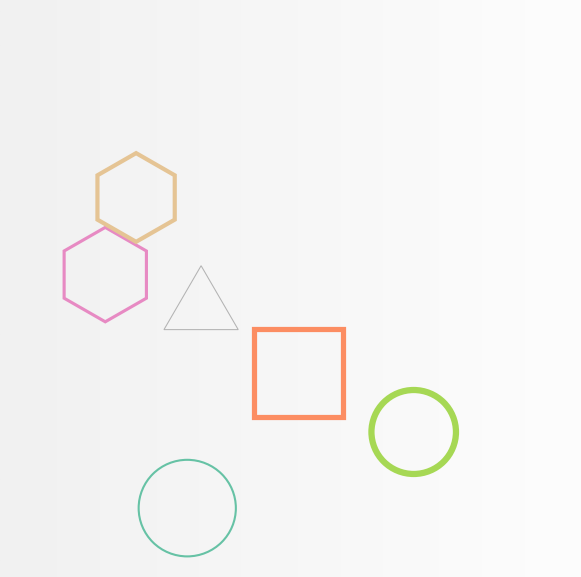[{"shape": "circle", "thickness": 1, "radius": 0.42, "center": [0.322, 0.119]}, {"shape": "square", "thickness": 2.5, "radius": 0.38, "center": [0.513, 0.353]}, {"shape": "hexagon", "thickness": 1.5, "radius": 0.41, "center": [0.181, 0.524]}, {"shape": "circle", "thickness": 3, "radius": 0.36, "center": [0.712, 0.251]}, {"shape": "hexagon", "thickness": 2, "radius": 0.38, "center": [0.234, 0.657]}, {"shape": "triangle", "thickness": 0.5, "radius": 0.37, "center": [0.346, 0.465]}]